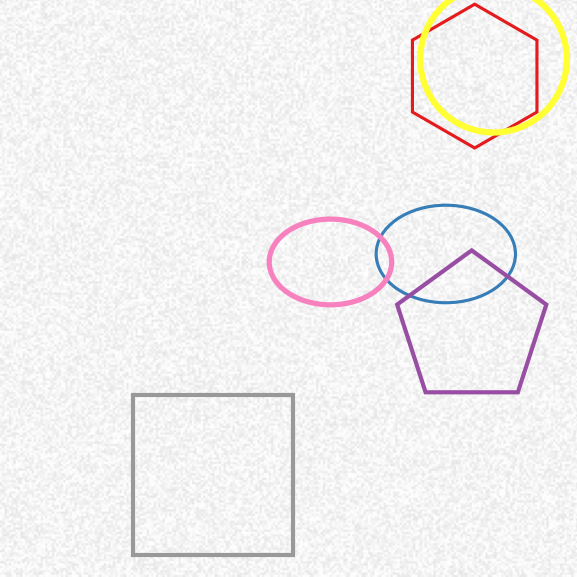[{"shape": "hexagon", "thickness": 1.5, "radius": 0.62, "center": [0.822, 0.867]}, {"shape": "oval", "thickness": 1.5, "radius": 0.6, "center": [0.772, 0.559]}, {"shape": "pentagon", "thickness": 2, "radius": 0.68, "center": [0.817, 0.43]}, {"shape": "circle", "thickness": 3, "radius": 0.64, "center": [0.855, 0.897]}, {"shape": "oval", "thickness": 2.5, "radius": 0.53, "center": [0.572, 0.546]}, {"shape": "square", "thickness": 2, "radius": 0.69, "center": [0.369, 0.177]}]